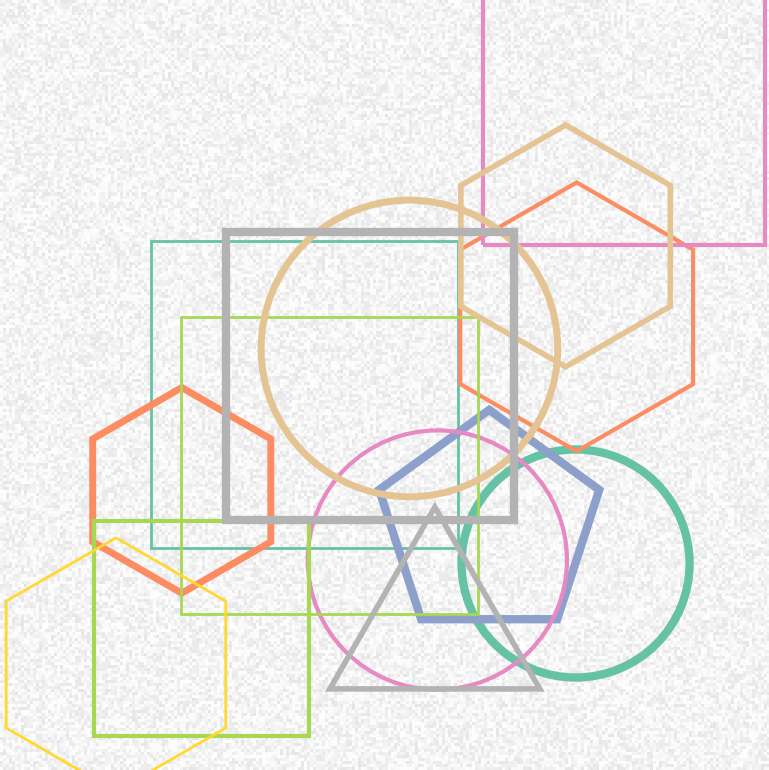[{"shape": "square", "thickness": 1, "radius": 1.0, "center": [0.395, 0.487]}, {"shape": "circle", "thickness": 3, "radius": 0.74, "center": [0.747, 0.268]}, {"shape": "hexagon", "thickness": 1.5, "radius": 0.87, "center": [0.749, 0.588]}, {"shape": "hexagon", "thickness": 2.5, "radius": 0.67, "center": [0.236, 0.363]}, {"shape": "pentagon", "thickness": 3, "radius": 0.75, "center": [0.635, 0.317]}, {"shape": "circle", "thickness": 1.5, "radius": 0.84, "center": [0.568, 0.273]}, {"shape": "square", "thickness": 1.5, "radius": 0.91, "center": [0.81, 0.864]}, {"shape": "square", "thickness": 1.5, "radius": 0.7, "center": [0.262, 0.184]}, {"shape": "square", "thickness": 1, "radius": 0.96, "center": [0.429, 0.396]}, {"shape": "hexagon", "thickness": 1, "radius": 0.82, "center": [0.151, 0.137]}, {"shape": "hexagon", "thickness": 2, "radius": 0.79, "center": [0.735, 0.681]}, {"shape": "circle", "thickness": 2.5, "radius": 0.96, "center": [0.532, 0.547]}, {"shape": "square", "thickness": 3, "radius": 0.94, "center": [0.481, 0.512]}, {"shape": "triangle", "thickness": 2, "radius": 0.79, "center": [0.565, 0.184]}]